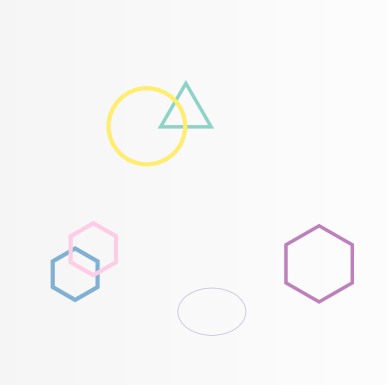[{"shape": "triangle", "thickness": 2.5, "radius": 0.38, "center": [0.48, 0.708]}, {"shape": "oval", "thickness": 0.5, "radius": 0.44, "center": [0.547, 0.19]}, {"shape": "hexagon", "thickness": 3, "radius": 0.33, "center": [0.194, 0.288]}, {"shape": "hexagon", "thickness": 3, "radius": 0.34, "center": [0.241, 0.353]}, {"shape": "hexagon", "thickness": 2.5, "radius": 0.49, "center": [0.824, 0.315]}, {"shape": "circle", "thickness": 3, "radius": 0.49, "center": [0.379, 0.672]}]